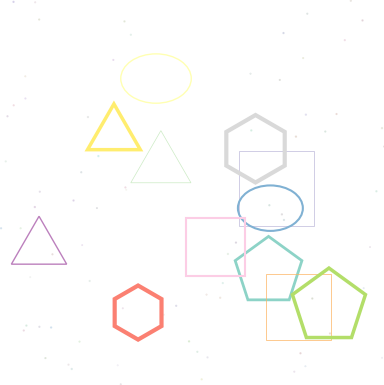[{"shape": "pentagon", "thickness": 2, "radius": 0.46, "center": [0.698, 0.295]}, {"shape": "oval", "thickness": 1, "radius": 0.46, "center": [0.405, 0.796]}, {"shape": "square", "thickness": 0.5, "radius": 0.48, "center": [0.718, 0.511]}, {"shape": "hexagon", "thickness": 3, "radius": 0.35, "center": [0.359, 0.188]}, {"shape": "oval", "thickness": 1.5, "radius": 0.42, "center": [0.702, 0.459]}, {"shape": "square", "thickness": 0.5, "radius": 0.43, "center": [0.776, 0.202]}, {"shape": "pentagon", "thickness": 2.5, "radius": 0.5, "center": [0.854, 0.204]}, {"shape": "square", "thickness": 1.5, "radius": 0.38, "center": [0.56, 0.358]}, {"shape": "hexagon", "thickness": 3, "radius": 0.44, "center": [0.664, 0.614]}, {"shape": "triangle", "thickness": 1, "radius": 0.41, "center": [0.101, 0.355]}, {"shape": "triangle", "thickness": 0.5, "radius": 0.45, "center": [0.418, 0.57]}, {"shape": "triangle", "thickness": 2.5, "radius": 0.4, "center": [0.296, 0.651]}]